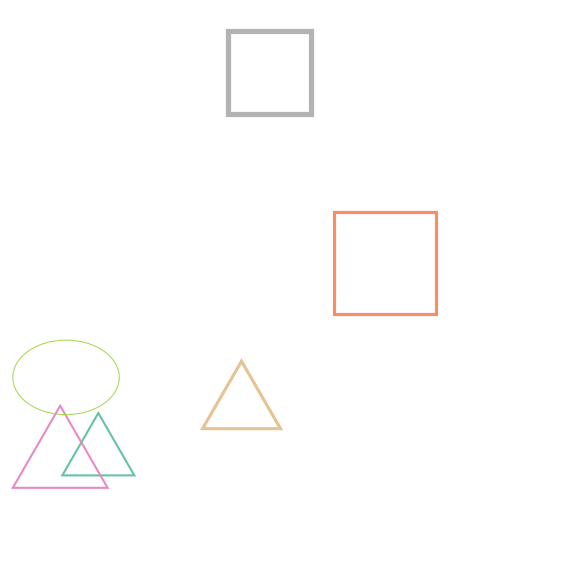[{"shape": "triangle", "thickness": 1, "radius": 0.36, "center": [0.17, 0.212]}, {"shape": "square", "thickness": 1.5, "radius": 0.44, "center": [0.667, 0.543]}, {"shape": "triangle", "thickness": 1, "radius": 0.47, "center": [0.104, 0.202]}, {"shape": "oval", "thickness": 0.5, "radius": 0.46, "center": [0.114, 0.346]}, {"shape": "triangle", "thickness": 1.5, "radius": 0.39, "center": [0.418, 0.296]}, {"shape": "square", "thickness": 2.5, "radius": 0.36, "center": [0.466, 0.873]}]